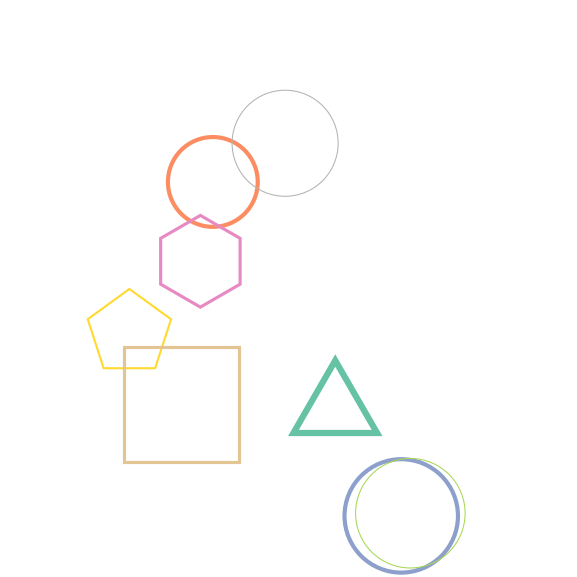[{"shape": "triangle", "thickness": 3, "radius": 0.42, "center": [0.581, 0.291]}, {"shape": "circle", "thickness": 2, "radius": 0.39, "center": [0.369, 0.684]}, {"shape": "circle", "thickness": 2, "radius": 0.49, "center": [0.695, 0.106]}, {"shape": "hexagon", "thickness": 1.5, "radius": 0.4, "center": [0.347, 0.547]}, {"shape": "circle", "thickness": 0.5, "radius": 0.47, "center": [0.711, 0.11]}, {"shape": "pentagon", "thickness": 1, "radius": 0.38, "center": [0.224, 0.423]}, {"shape": "square", "thickness": 1.5, "radius": 0.5, "center": [0.315, 0.298]}, {"shape": "circle", "thickness": 0.5, "radius": 0.46, "center": [0.494, 0.751]}]